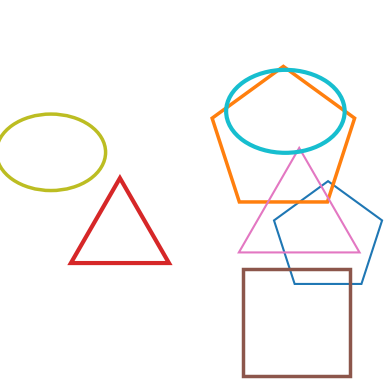[{"shape": "pentagon", "thickness": 1.5, "radius": 0.74, "center": [0.852, 0.382]}, {"shape": "pentagon", "thickness": 2.5, "radius": 0.97, "center": [0.736, 0.633]}, {"shape": "triangle", "thickness": 3, "radius": 0.74, "center": [0.312, 0.39]}, {"shape": "square", "thickness": 2.5, "radius": 0.69, "center": [0.771, 0.162]}, {"shape": "triangle", "thickness": 1.5, "radius": 0.9, "center": [0.777, 0.435]}, {"shape": "oval", "thickness": 2.5, "radius": 0.71, "center": [0.132, 0.604]}, {"shape": "oval", "thickness": 3, "radius": 0.77, "center": [0.741, 0.711]}]